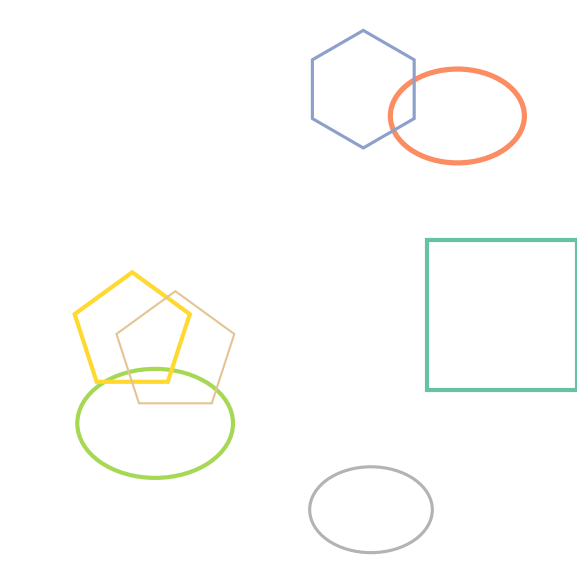[{"shape": "square", "thickness": 2, "radius": 0.65, "center": [0.869, 0.454]}, {"shape": "oval", "thickness": 2.5, "radius": 0.58, "center": [0.792, 0.798]}, {"shape": "hexagon", "thickness": 1.5, "radius": 0.51, "center": [0.629, 0.845]}, {"shape": "oval", "thickness": 2, "radius": 0.67, "center": [0.269, 0.266]}, {"shape": "pentagon", "thickness": 2, "radius": 0.52, "center": [0.229, 0.423]}, {"shape": "pentagon", "thickness": 1, "radius": 0.54, "center": [0.304, 0.388]}, {"shape": "oval", "thickness": 1.5, "radius": 0.53, "center": [0.642, 0.116]}]